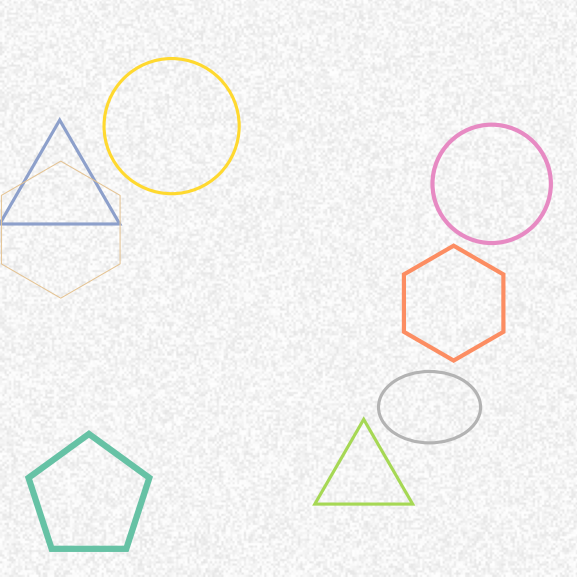[{"shape": "pentagon", "thickness": 3, "radius": 0.55, "center": [0.154, 0.138]}, {"shape": "hexagon", "thickness": 2, "radius": 0.5, "center": [0.786, 0.474]}, {"shape": "triangle", "thickness": 1.5, "radius": 0.6, "center": [0.103, 0.671]}, {"shape": "circle", "thickness": 2, "radius": 0.51, "center": [0.851, 0.681]}, {"shape": "triangle", "thickness": 1.5, "radius": 0.49, "center": [0.63, 0.175]}, {"shape": "circle", "thickness": 1.5, "radius": 0.59, "center": [0.297, 0.781]}, {"shape": "hexagon", "thickness": 0.5, "radius": 0.59, "center": [0.105, 0.601]}, {"shape": "oval", "thickness": 1.5, "radius": 0.44, "center": [0.744, 0.294]}]